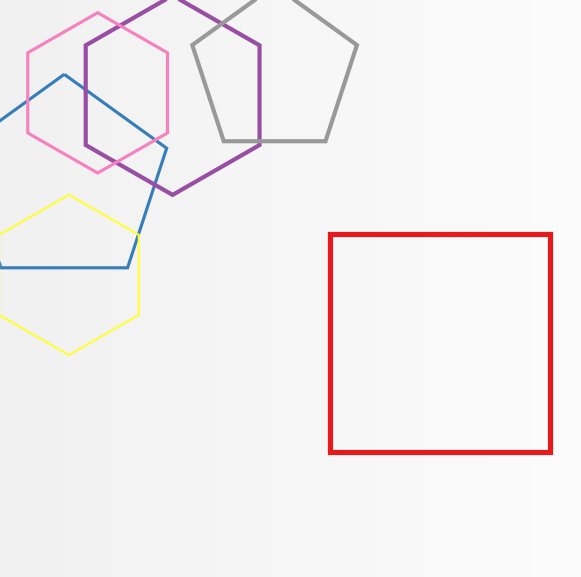[{"shape": "square", "thickness": 2.5, "radius": 0.94, "center": [0.757, 0.406]}, {"shape": "pentagon", "thickness": 1.5, "radius": 0.93, "center": [0.111, 0.685]}, {"shape": "hexagon", "thickness": 2, "radius": 0.86, "center": [0.297, 0.834]}, {"shape": "hexagon", "thickness": 1, "radius": 0.69, "center": [0.119, 0.523]}, {"shape": "hexagon", "thickness": 1.5, "radius": 0.69, "center": [0.168, 0.838]}, {"shape": "pentagon", "thickness": 2, "radius": 0.74, "center": [0.472, 0.875]}]